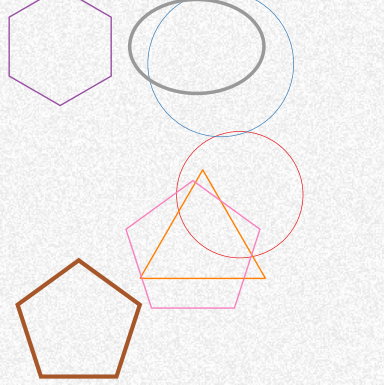[{"shape": "circle", "thickness": 0.5, "radius": 0.82, "center": [0.623, 0.494]}, {"shape": "circle", "thickness": 0.5, "radius": 0.95, "center": [0.573, 0.834]}, {"shape": "hexagon", "thickness": 1, "radius": 0.76, "center": [0.156, 0.879]}, {"shape": "triangle", "thickness": 1, "radius": 0.94, "center": [0.527, 0.371]}, {"shape": "pentagon", "thickness": 3, "radius": 0.83, "center": [0.204, 0.157]}, {"shape": "pentagon", "thickness": 1, "radius": 0.91, "center": [0.501, 0.348]}, {"shape": "oval", "thickness": 2.5, "radius": 0.87, "center": [0.511, 0.879]}]